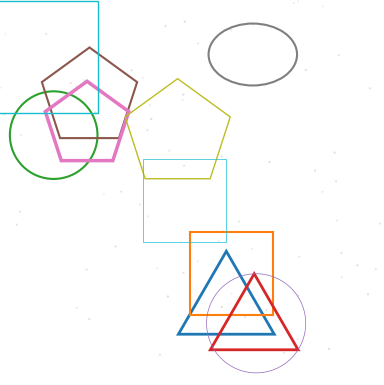[{"shape": "triangle", "thickness": 2, "radius": 0.72, "center": [0.588, 0.204]}, {"shape": "square", "thickness": 1.5, "radius": 0.54, "center": [0.602, 0.29]}, {"shape": "circle", "thickness": 1.5, "radius": 0.57, "center": [0.139, 0.649]}, {"shape": "triangle", "thickness": 2, "radius": 0.66, "center": [0.66, 0.157]}, {"shape": "circle", "thickness": 0.5, "radius": 0.64, "center": [0.665, 0.16]}, {"shape": "pentagon", "thickness": 1.5, "radius": 0.65, "center": [0.232, 0.747]}, {"shape": "pentagon", "thickness": 2.5, "radius": 0.57, "center": [0.226, 0.675]}, {"shape": "oval", "thickness": 1.5, "radius": 0.57, "center": [0.657, 0.858]}, {"shape": "pentagon", "thickness": 1, "radius": 0.72, "center": [0.461, 0.652]}, {"shape": "square", "thickness": 0.5, "radius": 0.54, "center": [0.48, 0.48]}, {"shape": "square", "thickness": 1, "radius": 0.73, "center": [0.109, 0.851]}]